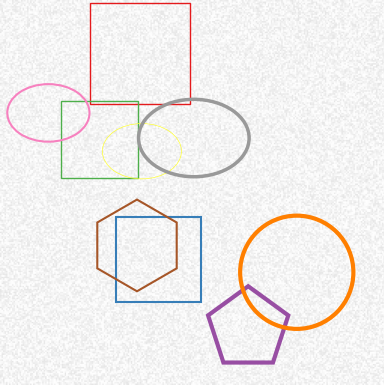[{"shape": "square", "thickness": 1, "radius": 0.65, "center": [0.364, 0.861]}, {"shape": "square", "thickness": 1.5, "radius": 0.55, "center": [0.413, 0.325]}, {"shape": "square", "thickness": 1, "radius": 0.5, "center": [0.259, 0.637]}, {"shape": "pentagon", "thickness": 3, "radius": 0.55, "center": [0.645, 0.147]}, {"shape": "circle", "thickness": 3, "radius": 0.74, "center": [0.771, 0.293]}, {"shape": "oval", "thickness": 0.5, "radius": 0.51, "center": [0.369, 0.607]}, {"shape": "hexagon", "thickness": 1.5, "radius": 0.6, "center": [0.356, 0.363]}, {"shape": "oval", "thickness": 1.5, "radius": 0.53, "center": [0.126, 0.707]}, {"shape": "oval", "thickness": 2.5, "radius": 0.72, "center": [0.503, 0.641]}]